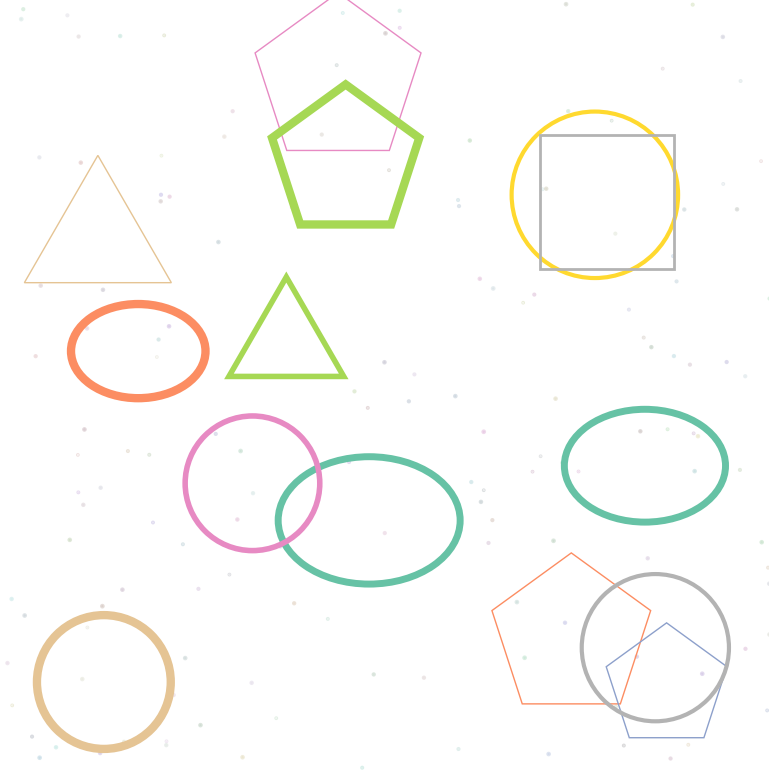[{"shape": "oval", "thickness": 2.5, "radius": 0.52, "center": [0.838, 0.395]}, {"shape": "oval", "thickness": 2.5, "radius": 0.59, "center": [0.479, 0.324]}, {"shape": "oval", "thickness": 3, "radius": 0.44, "center": [0.18, 0.544]}, {"shape": "pentagon", "thickness": 0.5, "radius": 0.54, "center": [0.742, 0.174]}, {"shape": "pentagon", "thickness": 0.5, "radius": 0.41, "center": [0.866, 0.109]}, {"shape": "circle", "thickness": 2, "radius": 0.44, "center": [0.328, 0.372]}, {"shape": "pentagon", "thickness": 0.5, "radius": 0.57, "center": [0.439, 0.896]}, {"shape": "triangle", "thickness": 2, "radius": 0.43, "center": [0.372, 0.554]}, {"shape": "pentagon", "thickness": 3, "radius": 0.5, "center": [0.449, 0.79]}, {"shape": "circle", "thickness": 1.5, "radius": 0.54, "center": [0.773, 0.747]}, {"shape": "triangle", "thickness": 0.5, "radius": 0.55, "center": [0.127, 0.688]}, {"shape": "circle", "thickness": 3, "radius": 0.43, "center": [0.135, 0.114]}, {"shape": "square", "thickness": 1, "radius": 0.44, "center": [0.788, 0.738]}, {"shape": "circle", "thickness": 1.5, "radius": 0.48, "center": [0.851, 0.159]}]